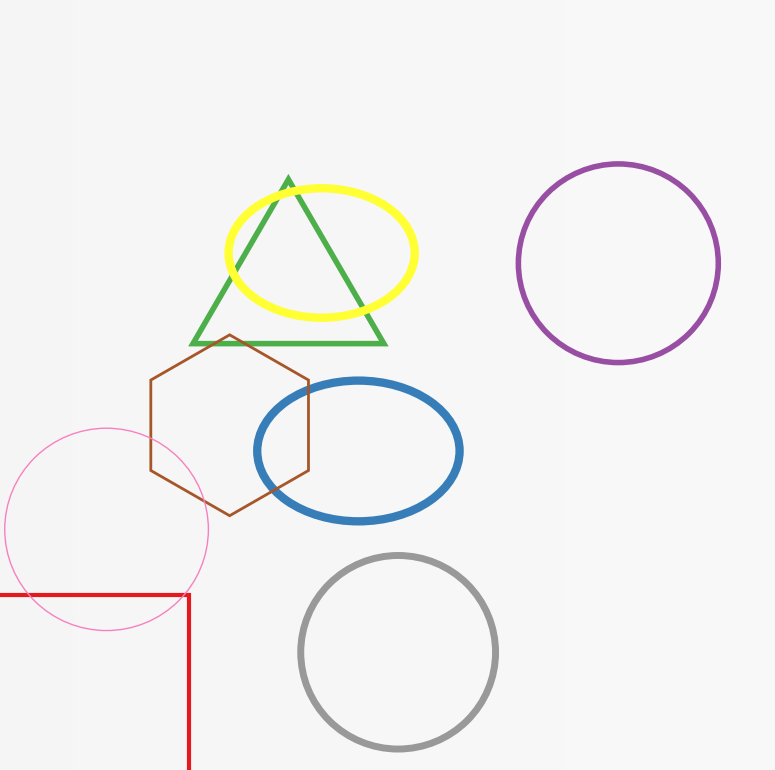[{"shape": "square", "thickness": 1.5, "radius": 0.62, "center": [0.12, 0.103]}, {"shape": "oval", "thickness": 3, "radius": 0.65, "center": [0.462, 0.414]}, {"shape": "triangle", "thickness": 2, "radius": 0.71, "center": [0.372, 0.625]}, {"shape": "circle", "thickness": 2, "radius": 0.64, "center": [0.798, 0.658]}, {"shape": "oval", "thickness": 3, "radius": 0.6, "center": [0.415, 0.671]}, {"shape": "hexagon", "thickness": 1, "radius": 0.59, "center": [0.296, 0.448]}, {"shape": "circle", "thickness": 0.5, "radius": 0.66, "center": [0.137, 0.312]}, {"shape": "circle", "thickness": 2.5, "radius": 0.63, "center": [0.514, 0.153]}]